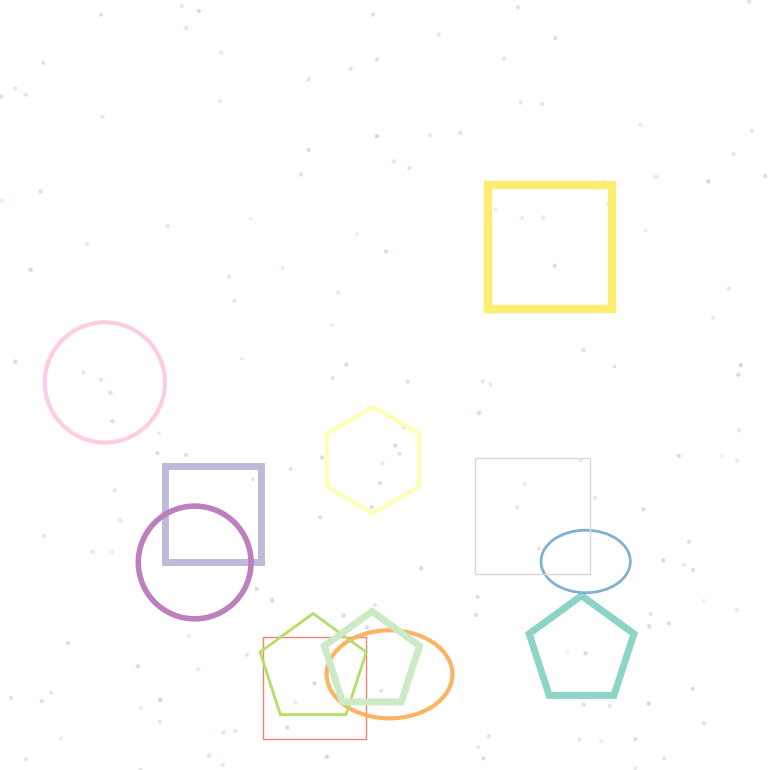[{"shape": "pentagon", "thickness": 2.5, "radius": 0.36, "center": [0.755, 0.155]}, {"shape": "hexagon", "thickness": 1.5, "radius": 0.35, "center": [0.484, 0.402]}, {"shape": "square", "thickness": 2.5, "radius": 0.31, "center": [0.276, 0.332]}, {"shape": "square", "thickness": 0.5, "radius": 0.33, "center": [0.408, 0.107]}, {"shape": "oval", "thickness": 1, "radius": 0.29, "center": [0.761, 0.271]}, {"shape": "oval", "thickness": 1.5, "radius": 0.41, "center": [0.506, 0.124]}, {"shape": "pentagon", "thickness": 1, "radius": 0.36, "center": [0.407, 0.131]}, {"shape": "circle", "thickness": 1.5, "radius": 0.39, "center": [0.136, 0.503]}, {"shape": "square", "thickness": 0.5, "radius": 0.37, "center": [0.691, 0.33]}, {"shape": "circle", "thickness": 2, "radius": 0.37, "center": [0.253, 0.27]}, {"shape": "pentagon", "thickness": 2.5, "radius": 0.32, "center": [0.483, 0.141]}, {"shape": "square", "thickness": 3, "radius": 0.4, "center": [0.714, 0.679]}]